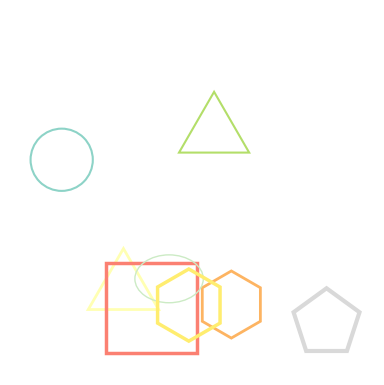[{"shape": "circle", "thickness": 1.5, "radius": 0.4, "center": [0.16, 0.585]}, {"shape": "triangle", "thickness": 2, "radius": 0.53, "center": [0.321, 0.249]}, {"shape": "square", "thickness": 2.5, "radius": 0.59, "center": [0.395, 0.2]}, {"shape": "hexagon", "thickness": 2, "radius": 0.44, "center": [0.601, 0.209]}, {"shape": "triangle", "thickness": 1.5, "radius": 0.53, "center": [0.556, 0.656]}, {"shape": "pentagon", "thickness": 3, "radius": 0.45, "center": [0.848, 0.161]}, {"shape": "oval", "thickness": 1, "radius": 0.44, "center": [0.439, 0.276]}, {"shape": "hexagon", "thickness": 2.5, "radius": 0.47, "center": [0.49, 0.208]}]